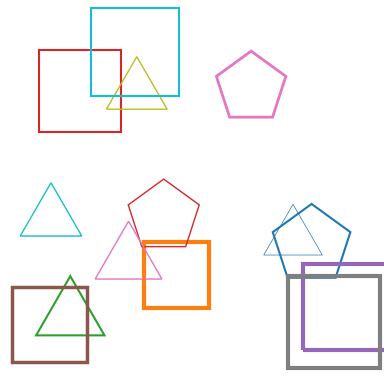[{"shape": "pentagon", "thickness": 1.5, "radius": 0.53, "center": [0.809, 0.364]}, {"shape": "triangle", "thickness": 0.5, "radius": 0.44, "center": [0.761, 0.382]}, {"shape": "square", "thickness": 3, "radius": 0.43, "center": [0.458, 0.286]}, {"shape": "triangle", "thickness": 1.5, "radius": 0.51, "center": [0.183, 0.18]}, {"shape": "pentagon", "thickness": 1, "radius": 0.48, "center": [0.425, 0.438]}, {"shape": "square", "thickness": 1.5, "radius": 0.53, "center": [0.207, 0.763]}, {"shape": "square", "thickness": 3, "radius": 0.56, "center": [0.898, 0.204]}, {"shape": "square", "thickness": 2.5, "radius": 0.49, "center": [0.129, 0.158]}, {"shape": "triangle", "thickness": 1, "radius": 0.5, "center": [0.334, 0.325]}, {"shape": "pentagon", "thickness": 2, "radius": 0.47, "center": [0.652, 0.772]}, {"shape": "square", "thickness": 3, "radius": 0.6, "center": [0.866, 0.165]}, {"shape": "triangle", "thickness": 1, "radius": 0.45, "center": [0.355, 0.762]}, {"shape": "triangle", "thickness": 1, "radius": 0.46, "center": [0.132, 0.433]}, {"shape": "square", "thickness": 1.5, "radius": 0.57, "center": [0.351, 0.865]}]